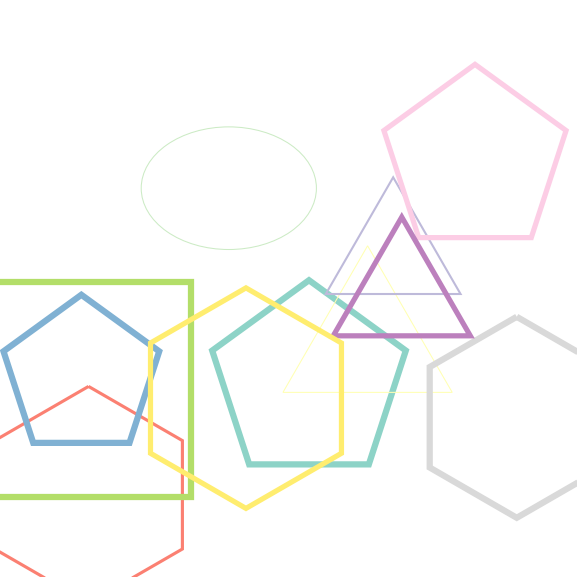[{"shape": "pentagon", "thickness": 3, "radius": 0.88, "center": [0.535, 0.338]}, {"shape": "triangle", "thickness": 0.5, "radius": 0.85, "center": [0.637, 0.404]}, {"shape": "triangle", "thickness": 1, "radius": 0.67, "center": [0.681, 0.557]}, {"shape": "hexagon", "thickness": 1.5, "radius": 0.94, "center": [0.153, 0.142]}, {"shape": "pentagon", "thickness": 3, "radius": 0.71, "center": [0.141, 0.347]}, {"shape": "square", "thickness": 3, "radius": 0.93, "center": [0.144, 0.324]}, {"shape": "pentagon", "thickness": 2.5, "radius": 0.83, "center": [0.822, 0.722]}, {"shape": "hexagon", "thickness": 3, "radius": 0.87, "center": [0.895, 0.277]}, {"shape": "triangle", "thickness": 2.5, "radius": 0.69, "center": [0.696, 0.486]}, {"shape": "oval", "thickness": 0.5, "radius": 0.76, "center": [0.396, 0.673]}, {"shape": "hexagon", "thickness": 2.5, "radius": 0.95, "center": [0.426, 0.31]}]